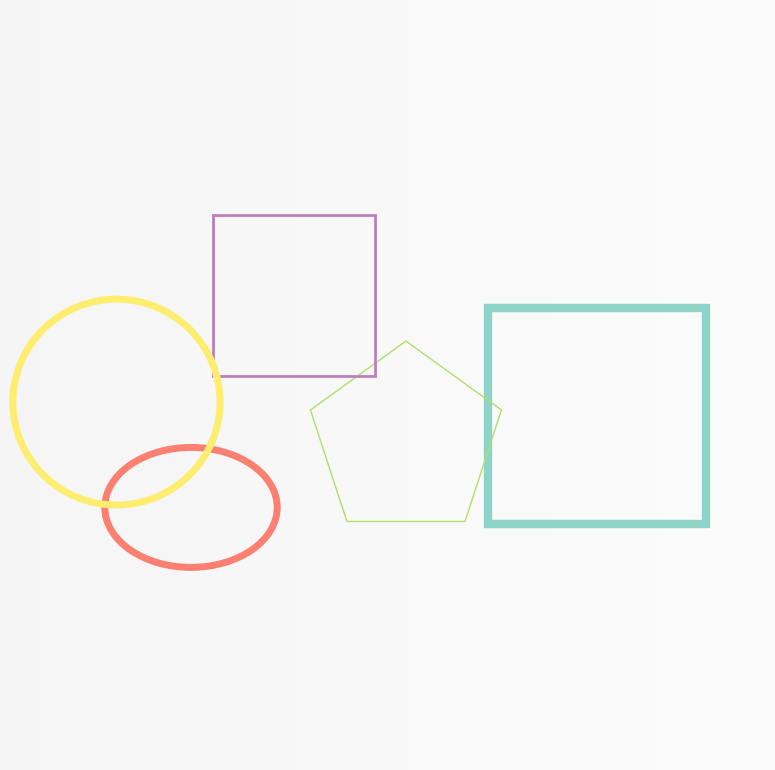[{"shape": "square", "thickness": 3, "radius": 0.7, "center": [0.77, 0.46]}, {"shape": "oval", "thickness": 2.5, "radius": 0.56, "center": [0.246, 0.341]}, {"shape": "pentagon", "thickness": 0.5, "radius": 0.65, "center": [0.524, 0.428]}, {"shape": "square", "thickness": 1, "radius": 0.52, "center": [0.38, 0.616]}, {"shape": "circle", "thickness": 2.5, "radius": 0.67, "center": [0.15, 0.478]}]